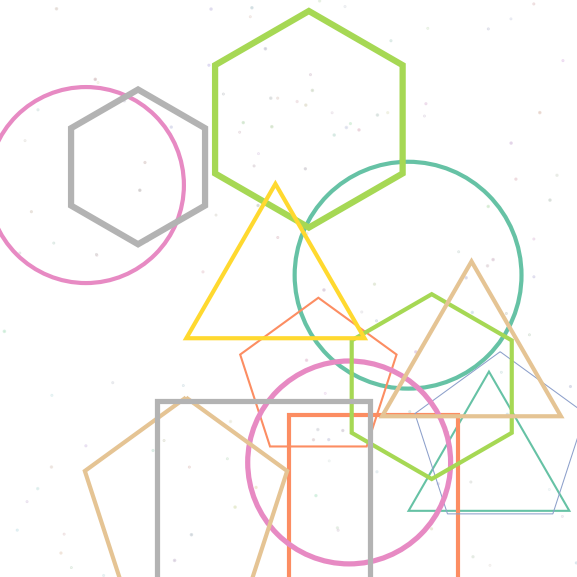[{"shape": "circle", "thickness": 2, "radius": 0.98, "center": [0.707, 0.523]}, {"shape": "triangle", "thickness": 1, "radius": 0.8, "center": [0.847, 0.195]}, {"shape": "pentagon", "thickness": 1, "radius": 0.71, "center": [0.551, 0.341]}, {"shape": "square", "thickness": 2, "radius": 0.73, "center": [0.647, 0.134]}, {"shape": "pentagon", "thickness": 0.5, "radius": 0.78, "center": [0.866, 0.235]}, {"shape": "circle", "thickness": 2.5, "radius": 0.88, "center": [0.605, 0.198]}, {"shape": "circle", "thickness": 2, "radius": 0.85, "center": [0.149, 0.679]}, {"shape": "hexagon", "thickness": 3, "radius": 0.94, "center": [0.535, 0.793]}, {"shape": "hexagon", "thickness": 2, "radius": 0.8, "center": [0.748, 0.33]}, {"shape": "triangle", "thickness": 2, "radius": 0.89, "center": [0.477, 0.503]}, {"shape": "triangle", "thickness": 2, "radius": 0.89, "center": [0.817, 0.368]}, {"shape": "pentagon", "thickness": 2, "radius": 0.92, "center": [0.322, 0.127]}, {"shape": "hexagon", "thickness": 3, "radius": 0.67, "center": [0.239, 0.71]}, {"shape": "square", "thickness": 2.5, "radius": 0.92, "center": [0.456, 0.121]}]